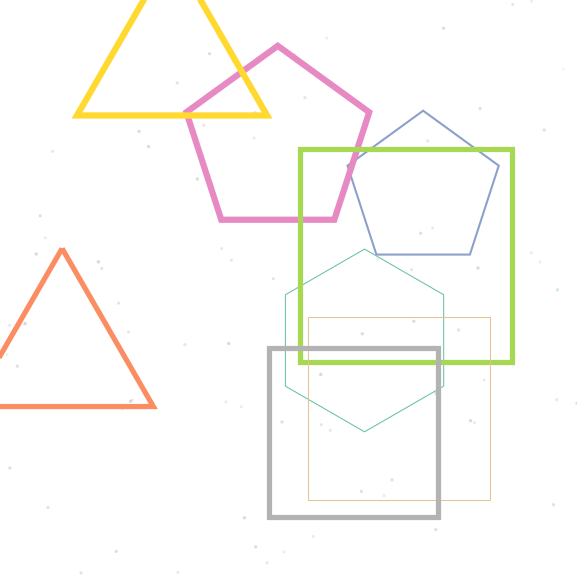[{"shape": "hexagon", "thickness": 0.5, "radius": 0.79, "center": [0.631, 0.41]}, {"shape": "triangle", "thickness": 2.5, "radius": 0.91, "center": [0.108, 0.386]}, {"shape": "pentagon", "thickness": 1, "radius": 0.69, "center": [0.733, 0.67]}, {"shape": "pentagon", "thickness": 3, "radius": 0.83, "center": [0.481, 0.753]}, {"shape": "square", "thickness": 2.5, "radius": 0.92, "center": [0.704, 0.557]}, {"shape": "triangle", "thickness": 3, "radius": 0.95, "center": [0.298, 0.894]}, {"shape": "square", "thickness": 0.5, "radius": 0.79, "center": [0.691, 0.291]}, {"shape": "square", "thickness": 2.5, "radius": 0.73, "center": [0.612, 0.25]}]